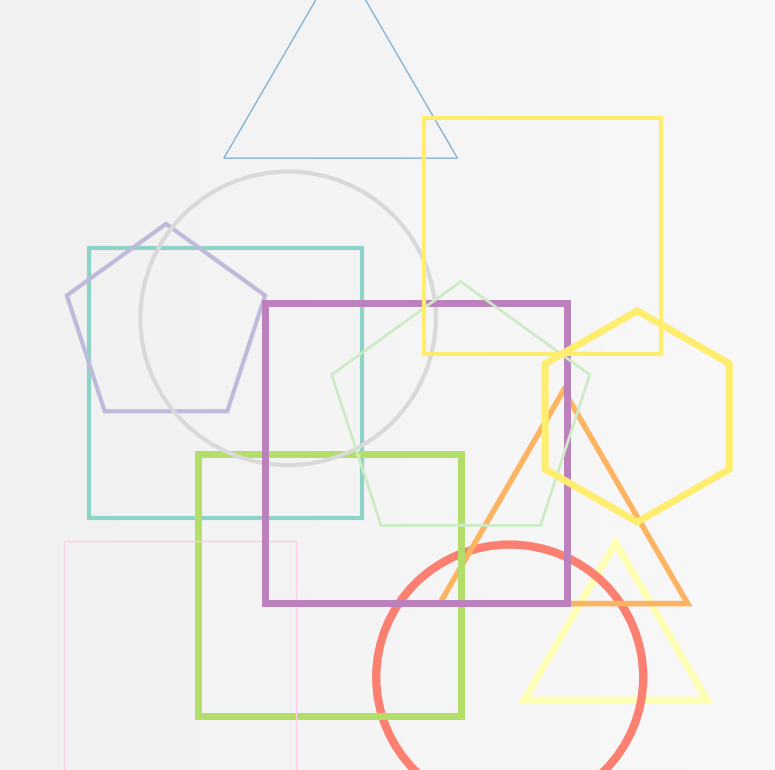[{"shape": "square", "thickness": 1.5, "radius": 0.88, "center": [0.291, 0.503]}, {"shape": "triangle", "thickness": 2.5, "radius": 0.68, "center": [0.794, 0.159]}, {"shape": "pentagon", "thickness": 1.5, "radius": 0.67, "center": [0.214, 0.575]}, {"shape": "circle", "thickness": 3, "radius": 0.86, "center": [0.658, 0.121]}, {"shape": "triangle", "thickness": 0.5, "radius": 0.87, "center": [0.44, 0.882]}, {"shape": "triangle", "thickness": 2, "radius": 0.92, "center": [0.727, 0.308]}, {"shape": "square", "thickness": 2.5, "radius": 0.85, "center": [0.425, 0.24]}, {"shape": "square", "thickness": 0.5, "radius": 0.75, "center": [0.232, 0.147]}, {"shape": "circle", "thickness": 1.5, "radius": 0.95, "center": [0.372, 0.587]}, {"shape": "square", "thickness": 2.5, "radius": 0.97, "center": [0.537, 0.412]}, {"shape": "pentagon", "thickness": 1, "radius": 0.88, "center": [0.594, 0.459]}, {"shape": "square", "thickness": 1.5, "radius": 0.77, "center": [0.7, 0.694]}, {"shape": "hexagon", "thickness": 2.5, "radius": 0.69, "center": [0.822, 0.459]}]